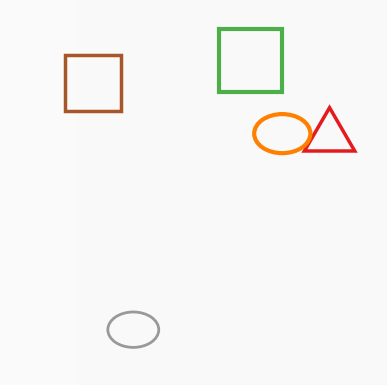[{"shape": "triangle", "thickness": 2.5, "radius": 0.38, "center": [0.85, 0.645]}, {"shape": "square", "thickness": 3, "radius": 0.41, "center": [0.647, 0.842]}, {"shape": "oval", "thickness": 3, "radius": 0.36, "center": [0.728, 0.653]}, {"shape": "square", "thickness": 2.5, "radius": 0.36, "center": [0.24, 0.784]}, {"shape": "oval", "thickness": 2, "radius": 0.33, "center": [0.344, 0.144]}]